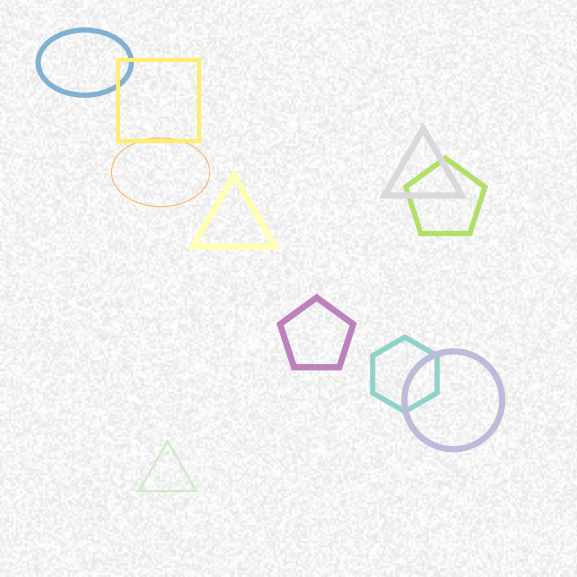[{"shape": "hexagon", "thickness": 2.5, "radius": 0.32, "center": [0.701, 0.351]}, {"shape": "triangle", "thickness": 3, "radius": 0.41, "center": [0.405, 0.613]}, {"shape": "circle", "thickness": 3, "radius": 0.42, "center": [0.785, 0.306]}, {"shape": "oval", "thickness": 2.5, "radius": 0.4, "center": [0.147, 0.891]}, {"shape": "oval", "thickness": 0.5, "radius": 0.43, "center": [0.278, 0.701]}, {"shape": "pentagon", "thickness": 2.5, "radius": 0.36, "center": [0.771, 0.653]}, {"shape": "triangle", "thickness": 3, "radius": 0.39, "center": [0.733, 0.699]}, {"shape": "pentagon", "thickness": 3, "radius": 0.33, "center": [0.548, 0.417]}, {"shape": "triangle", "thickness": 1, "radius": 0.29, "center": [0.29, 0.177]}, {"shape": "square", "thickness": 2, "radius": 0.35, "center": [0.274, 0.825]}]